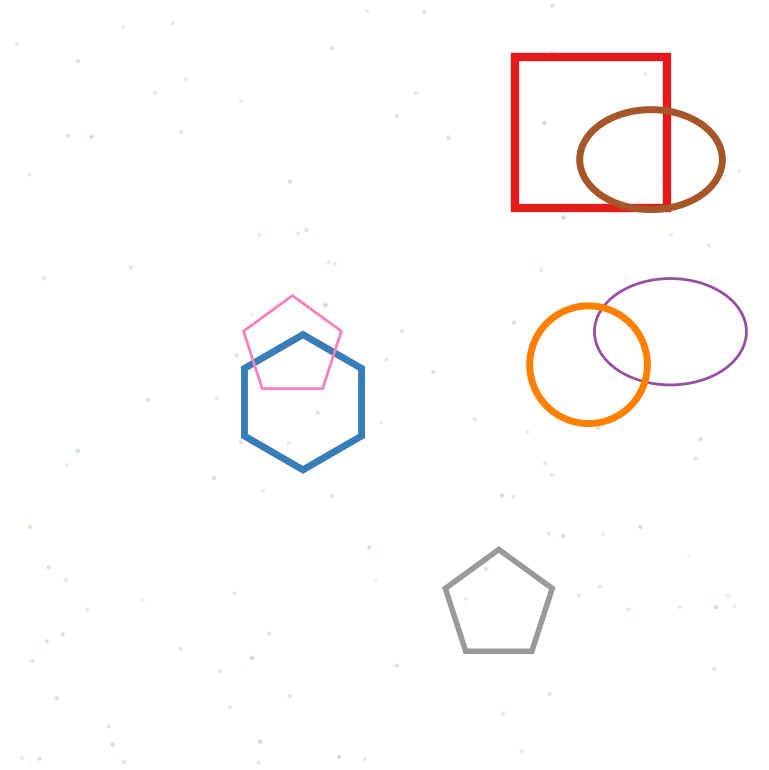[{"shape": "square", "thickness": 3, "radius": 0.49, "center": [0.768, 0.828]}, {"shape": "hexagon", "thickness": 2.5, "radius": 0.44, "center": [0.394, 0.478]}, {"shape": "oval", "thickness": 1, "radius": 0.49, "center": [0.871, 0.569]}, {"shape": "circle", "thickness": 2.5, "radius": 0.38, "center": [0.764, 0.526]}, {"shape": "oval", "thickness": 2.5, "radius": 0.46, "center": [0.845, 0.793]}, {"shape": "pentagon", "thickness": 1, "radius": 0.33, "center": [0.38, 0.549]}, {"shape": "pentagon", "thickness": 2, "radius": 0.37, "center": [0.648, 0.213]}]